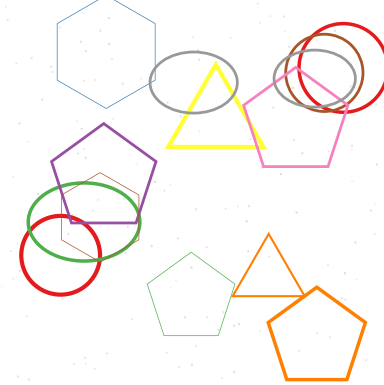[{"shape": "circle", "thickness": 3, "radius": 0.51, "center": [0.158, 0.337]}, {"shape": "circle", "thickness": 2.5, "radius": 0.58, "center": [0.892, 0.824]}, {"shape": "hexagon", "thickness": 0.5, "radius": 0.73, "center": [0.276, 0.865]}, {"shape": "oval", "thickness": 2.5, "radius": 0.72, "center": [0.218, 0.423]}, {"shape": "pentagon", "thickness": 0.5, "radius": 0.6, "center": [0.496, 0.225]}, {"shape": "pentagon", "thickness": 2, "radius": 0.71, "center": [0.27, 0.536]}, {"shape": "pentagon", "thickness": 2.5, "radius": 0.66, "center": [0.823, 0.121]}, {"shape": "triangle", "thickness": 1.5, "radius": 0.54, "center": [0.698, 0.285]}, {"shape": "triangle", "thickness": 3, "radius": 0.71, "center": [0.561, 0.69]}, {"shape": "circle", "thickness": 2, "radius": 0.5, "center": [0.842, 0.811]}, {"shape": "hexagon", "thickness": 0.5, "radius": 0.58, "center": [0.26, 0.435]}, {"shape": "pentagon", "thickness": 2, "radius": 0.71, "center": [0.768, 0.683]}, {"shape": "oval", "thickness": 2, "radius": 0.57, "center": [0.503, 0.786]}, {"shape": "oval", "thickness": 2, "radius": 0.53, "center": [0.817, 0.796]}]